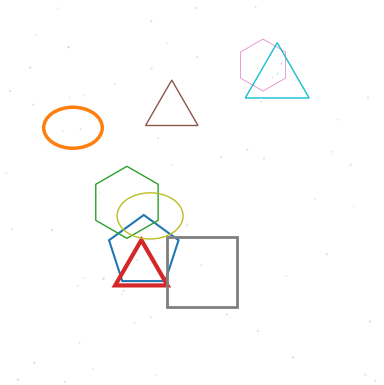[{"shape": "pentagon", "thickness": 1.5, "radius": 0.47, "center": [0.373, 0.347]}, {"shape": "oval", "thickness": 2.5, "radius": 0.38, "center": [0.19, 0.668]}, {"shape": "hexagon", "thickness": 1, "radius": 0.47, "center": [0.33, 0.474]}, {"shape": "triangle", "thickness": 3, "radius": 0.39, "center": [0.367, 0.298]}, {"shape": "triangle", "thickness": 1, "radius": 0.39, "center": [0.446, 0.713]}, {"shape": "hexagon", "thickness": 0.5, "radius": 0.34, "center": [0.683, 0.831]}, {"shape": "square", "thickness": 2, "radius": 0.45, "center": [0.525, 0.294]}, {"shape": "oval", "thickness": 1, "radius": 0.43, "center": [0.39, 0.439]}, {"shape": "triangle", "thickness": 1, "radius": 0.48, "center": [0.72, 0.793]}]